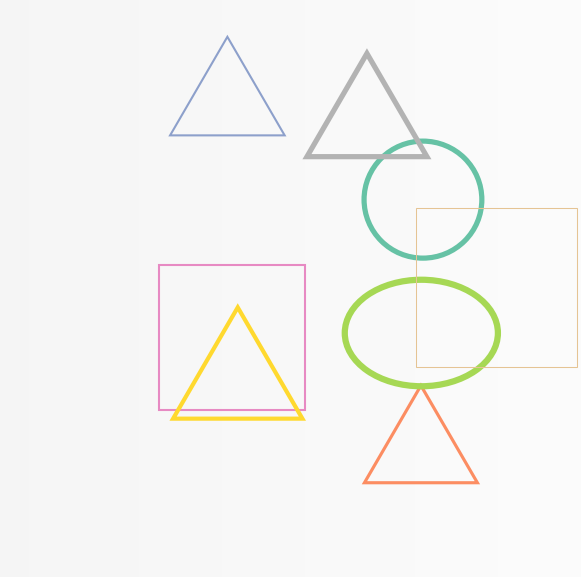[{"shape": "circle", "thickness": 2.5, "radius": 0.51, "center": [0.728, 0.653]}, {"shape": "triangle", "thickness": 1.5, "radius": 0.56, "center": [0.724, 0.219]}, {"shape": "triangle", "thickness": 1, "radius": 0.57, "center": [0.391, 0.822]}, {"shape": "square", "thickness": 1, "radius": 0.63, "center": [0.399, 0.414]}, {"shape": "oval", "thickness": 3, "radius": 0.66, "center": [0.725, 0.423]}, {"shape": "triangle", "thickness": 2, "radius": 0.64, "center": [0.409, 0.338]}, {"shape": "square", "thickness": 0.5, "radius": 0.69, "center": [0.854, 0.501]}, {"shape": "triangle", "thickness": 2.5, "radius": 0.6, "center": [0.631, 0.787]}]